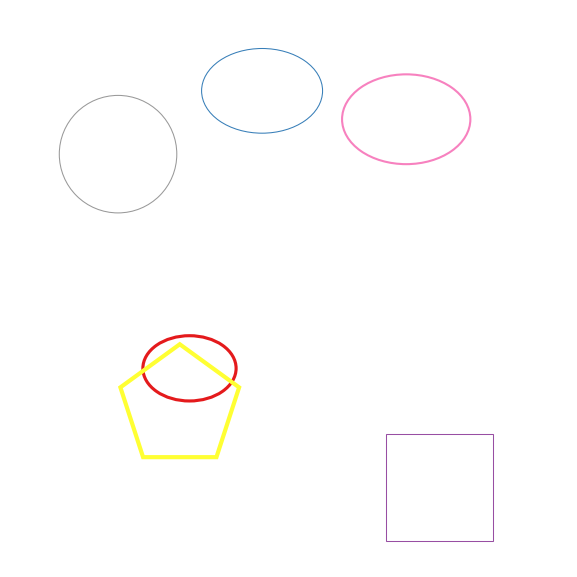[{"shape": "oval", "thickness": 1.5, "radius": 0.4, "center": [0.328, 0.361]}, {"shape": "oval", "thickness": 0.5, "radius": 0.52, "center": [0.454, 0.842]}, {"shape": "square", "thickness": 0.5, "radius": 0.46, "center": [0.761, 0.155]}, {"shape": "pentagon", "thickness": 2, "radius": 0.54, "center": [0.311, 0.295]}, {"shape": "oval", "thickness": 1, "radius": 0.56, "center": [0.703, 0.793]}, {"shape": "circle", "thickness": 0.5, "radius": 0.51, "center": [0.204, 0.732]}]